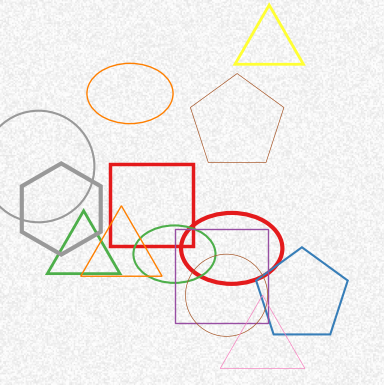[{"shape": "square", "thickness": 2.5, "radius": 0.53, "center": [0.393, 0.467]}, {"shape": "oval", "thickness": 3, "radius": 0.66, "center": [0.602, 0.355]}, {"shape": "pentagon", "thickness": 1.5, "radius": 0.63, "center": [0.784, 0.233]}, {"shape": "triangle", "thickness": 2, "radius": 0.54, "center": [0.217, 0.344]}, {"shape": "oval", "thickness": 1.5, "radius": 0.53, "center": [0.453, 0.34]}, {"shape": "square", "thickness": 1, "radius": 0.61, "center": [0.576, 0.282]}, {"shape": "oval", "thickness": 1, "radius": 0.56, "center": [0.338, 0.757]}, {"shape": "triangle", "thickness": 1, "radius": 0.61, "center": [0.315, 0.344]}, {"shape": "triangle", "thickness": 2, "radius": 0.51, "center": [0.699, 0.884]}, {"shape": "pentagon", "thickness": 0.5, "radius": 0.64, "center": [0.616, 0.681]}, {"shape": "circle", "thickness": 0.5, "radius": 0.53, "center": [0.589, 0.233]}, {"shape": "triangle", "thickness": 0.5, "radius": 0.64, "center": [0.682, 0.106]}, {"shape": "hexagon", "thickness": 3, "radius": 0.59, "center": [0.159, 0.457]}, {"shape": "circle", "thickness": 1.5, "radius": 0.72, "center": [0.1, 0.568]}]